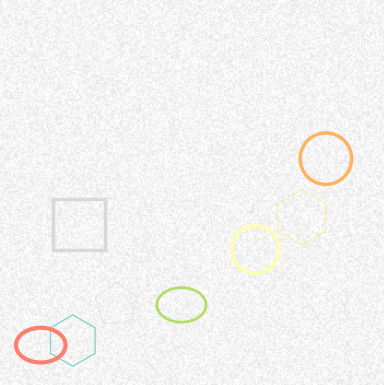[{"shape": "hexagon", "thickness": 1, "radius": 0.33, "center": [0.189, 0.115]}, {"shape": "circle", "thickness": 2.5, "radius": 0.31, "center": [0.663, 0.352]}, {"shape": "oval", "thickness": 3, "radius": 0.32, "center": [0.106, 0.104]}, {"shape": "circle", "thickness": 2.5, "radius": 0.33, "center": [0.846, 0.588]}, {"shape": "oval", "thickness": 2, "radius": 0.32, "center": [0.471, 0.208]}, {"shape": "square", "thickness": 2.5, "radius": 0.34, "center": [0.206, 0.417]}, {"shape": "pentagon", "thickness": 0.5, "radius": 0.29, "center": [0.303, 0.208]}, {"shape": "hexagon", "thickness": 0.5, "radius": 0.36, "center": [0.784, 0.436]}]